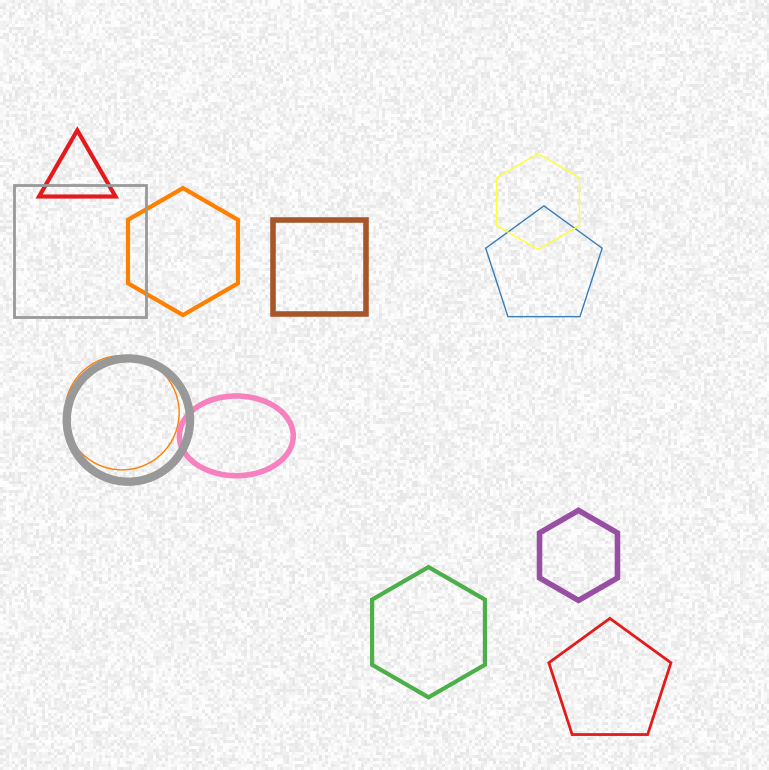[{"shape": "pentagon", "thickness": 1, "radius": 0.42, "center": [0.792, 0.114]}, {"shape": "triangle", "thickness": 1.5, "radius": 0.29, "center": [0.1, 0.773]}, {"shape": "pentagon", "thickness": 0.5, "radius": 0.4, "center": [0.706, 0.653]}, {"shape": "hexagon", "thickness": 1.5, "radius": 0.42, "center": [0.556, 0.179]}, {"shape": "hexagon", "thickness": 2, "radius": 0.29, "center": [0.751, 0.279]}, {"shape": "hexagon", "thickness": 1.5, "radius": 0.41, "center": [0.238, 0.673]}, {"shape": "circle", "thickness": 0.5, "radius": 0.37, "center": [0.158, 0.464]}, {"shape": "hexagon", "thickness": 0.5, "radius": 0.31, "center": [0.699, 0.738]}, {"shape": "square", "thickness": 2, "radius": 0.3, "center": [0.415, 0.653]}, {"shape": "oval", "thickness": 2, "radius": 0.37, "center": [0.307, 0.434]}, {"shape": "square", "thickness": 1, "radius": 0.43, "center": [0.104, 0.674]}, {"shape": "circle", "thickness": 3, "radius": 0.4, "center": [0.167, 0.454]}]